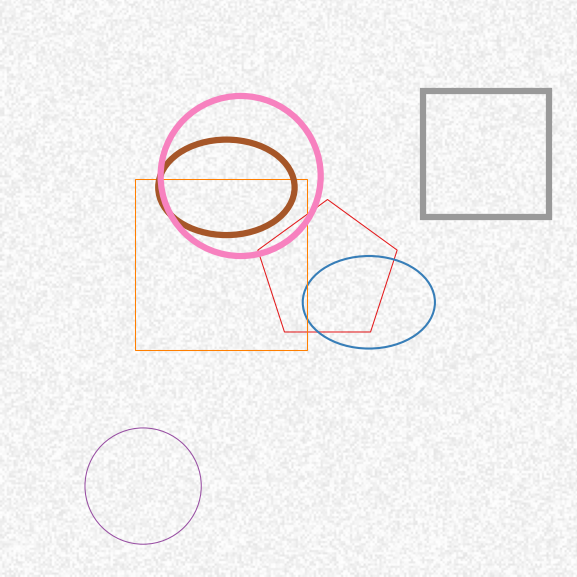[{"shape": "pentagon", "thickness": 0.5, "radius": 0.63, "center": [0.567, 0.527]}, {"shape": "oval", "thickness": 1, "radius": 0.57, "center": [0.639, 0.476]}, {"shape": "circle", "thickness": 0.5, "radius": 0.5, "center": [0.248, 0.157]}, {"shape": "square", "thickness": 0.5, "radius": 0.74, "center": [0.383, 0.541]}, {"shape": "oval", "thickness": 3, "radius": 0.59, "center": [0.392, 0.675]}, {"shape": "circle", "thickness": 3, "radius": 0.69, "center": [0.417, 0.694]}, {"shape": "square", "thickness": 3, "radius": 0.54, "center": [0.841, 0.733]}]